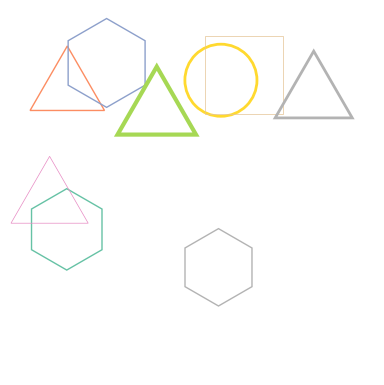[{"shape": "hexagon", "thickness": 1, "radius": 0.53, "center": [0.173, 0.404]}, {"shape": "triangle", "thickness": 1, "radius": 0.56, "center": [0.175, 0.769]}, {"shape": "hexagon", "thickness": 1, "radius": 0.58, "center": [0.277, 0.837]}, {"shape": "triangle", "thickness": 0.5, "radius": 0.58, "center": [0.129, 0.478]}, {"shape": "triangle", "thickness": 3, "radius": 0.59, "center": [0.407, 0.709]}, {"shape": "circle", "thickness": 2, "radius": 0.47, "center": [0.574, 0.792]}, {"shape": "square", "thickness": 0.5, "radius": 0.5, "center": [0.633, 0.805]}, {"shape": "triangle", "thickness": 2, "radius": 0.58, "center": [0.815, 0.752]}, {"shape": "hexagon", "thickness": 1, "radius": 0.5, "center": [0.568, 0.306]}]